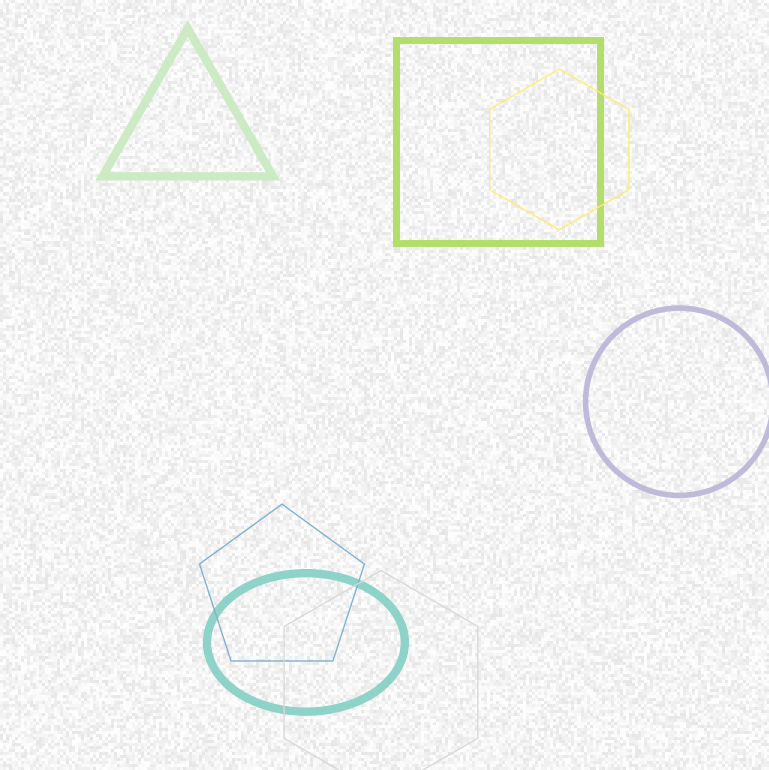[{"shape": "oval", "thickness": 3, "radius": 0.64, "center": [0.397, 0.166]}, {"shape": "circle", "thickness": 2, "radius": 0.61, "center": [0.882, 0.478]}, {"shape": "pentagon", "thickness": 0.5, "radius": 0.56, "center": [0.366, 0.233]}, {"shape": "square", "thickness": 2.5, "radius": 0.66, "center": [0.647, 0.816]}, {"shape": "hexagon", "thickness": 0.5, "radius": 0.73, "center": [0.495, 0.114]}, {"shape": "triangle", "thickness": 3, "radius": 0.64, "center": [0.244, 0.835]}, {"shape": "hexagon", "thickness": 0.5, "radius": 0.52, "center": [0.726, 0.806]}]